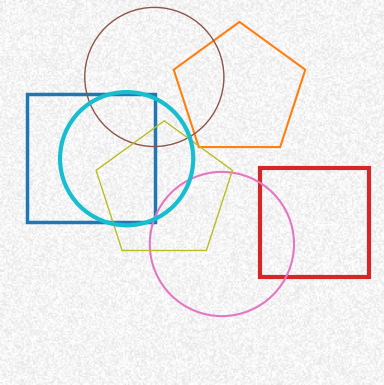[{"shape": "square", "thickness": 2.5, "radius": 0.83, "center": [0.237, 0.591]}, {"shape": "pentagon", "thickness": 1.5, "radius": 0.9, "center": [0.622, 0.763]}, {"shape": "square", "thickness": 3, "radius": 0.7, "center": [0.816, 0.422]}, {"shape": "circle", "thickness": 1, "radius": 0.9, "center": [0.401, 0.8]}, {"shape": "circle", "thickness": 1.5, "radius": 0.94, "center": [0.576, 0.366]}, {"shape": "pentagon", "thickness": 1, "radius": 0.93, "center": [0.427, 0.5]}, {"shape": "circle", "thickness": 3, "radius": 0.87, "center": [0.329, 0.588]}]